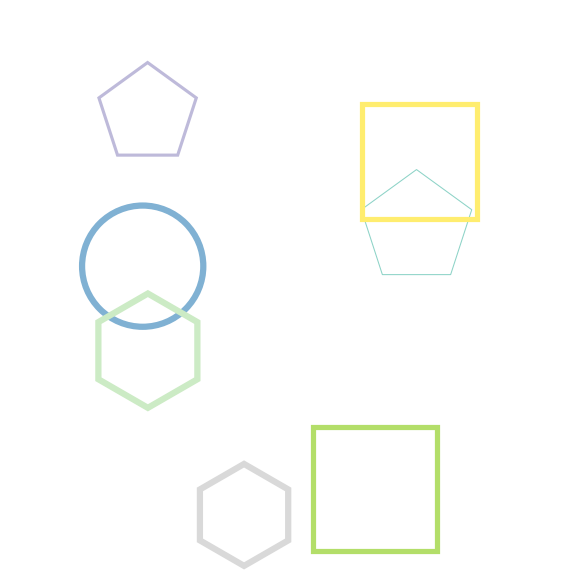[{"shape": "pentagon", "thickness": 0.5, "radius": 0.5, "center": [0.721, 0.605]}, {"shape": "pentagon", "thickness": 1.5, "radius": 0.44, "center": [0.256, 0.802]}, {"shape": "circle", "thickness": 3, "radius": 0.52, "center": [0.247, 0.538]}, {"shape": "square", "thickness": 2.5, "radius": 0.54, "center": [0.65, 0.153]}, {"shape": "hexagon", "thickness": 3, "radius": 0.44, "center": [0.423, 0.108]}, {"shape": "hexagon", "thickness": 3, "radius": 0.49, "center": [0.256, 0.392]}, {"shape": "square", "thickness": 2.5, "radius": 0.5, "center": [0.727, 0.72]}]